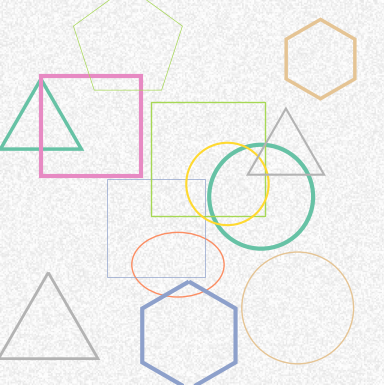[{"shape": "triangle", "thickness": 2.5, "radius": 0.61, "center": [0.106, 0.673]}, {"shape": "circle", "thickness": 3, "radius": 0.67, "center": [0.678, 0.489]}, {"shape": "oval", "thickness": 1, "radius": 0.6, "center": [0.462, 0.312]}, {"shape": "hexagon", "thickness": 3, "radius": 0.7, "center": [0.491, 0.129]}, {"shape": "square", "thickness": 0.5, "radius": 0.64, "center": [0.405, 0.407]}, {"shape": "square", "thickness": 3, "radius": 0.65, "center": [0.236, 0.673]}, {"shape": "square", "thickness": 1, "radius": 0.74, "center": [0.54, 0.587]}, {"shape": "pentagon", "thickness": 0.5, "radius": 0.74, "center": [0.332, 0.886]}, {"shape": "circle", "thickness": 1.5, "radius": 0.53, "center": [0.591, 0.522]}, {"shape": "hexagon", "thickness": 2.5, "radius": 0.52, "center": [0.833, 0.847]}, {"shape": "circle", "thickness": 1, "radius": 0.73, "center": [0.773, 0.2]}, {"shape": "triangle", "thickness": 2, "radius": 0.75, "center": [0.125, 0.143]}, {"shape": "triangle", "thickness": 1.5, "radius": 0.57, "center": [0.743, 0.604]}]